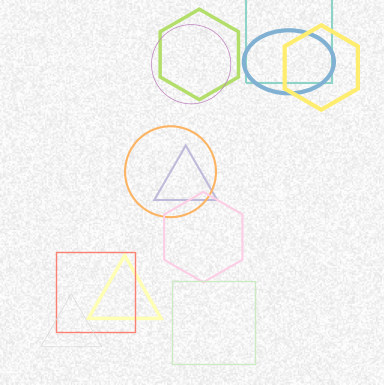[{"shape": "square", "thickness": 1.5, "radius": 0.56, "center": [0.751, 0.896]}, {"shape": "triangle", "thickness": 2.5, "radius": 0.54, "center": [0.324, 0.227]}, {"shape": "triangle", "thickness": 1.5, "radius": 0.47, "center": [0.482, 0.528]}, {"shape": "square", "thickness": 1, "radius": 0.51, "center": [0.247, 0.241]}, {"shape": "oval", "thickness": 3, "radius": 0.58, "center": [0.75, 0.839]}, {"shape": "circle", "thickness": 1.5, "radius": 0.59, "center": [0.443, 0.554]}, {"shape": "hexagon", "thickness": 2.5, "radius": 0.59, "center": [0.518, 0.859]}, {"shape": "hexagon", "thickness": 1.5, "radius": 0.59, "center": [0.528, 0.384]}, {"shape": "triangle", "thickness": 0.5, "radius": 0.46, "center": [0.185, 0.145]}, {"shape": "circle", "thickness": 0.5, "radius": 0.51, "center": [0.497, 0.833]}, {"shape": "square", "thickness": 1, "radius": 0.54, "center": [0.554, 0.163]}, {"shape": "hexagon", "thickness": 3, "radius": 0.55, "center": [0.835, 0.825]}]